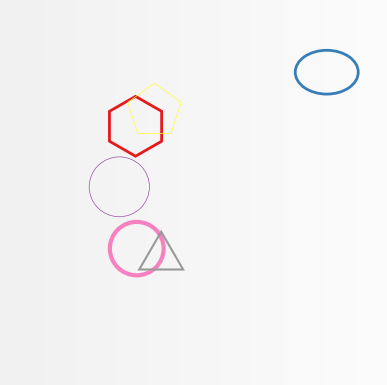[{"shape": "hexagon", "thickness": 2, "radius": 0.39, "center": [0.35, 0.672]}, {"shape": "oval", "thickness": 2, "radius": 0.41, "center": [0.843, 0.813]}, {"shape": "circle", "thickness": 0.5, "radius": 0.39, "center": [0.308, 0.515]}, {"shape": "pentagon", "thickness": 0.5, "radius": 0.36, "center": [0.398, 0.712]}, {"shape": "circle", "thickness": 3, "radius": 0.35, "center": [0.353, 0.354]}, {"shape": "triangle", "thickness": 1.5, "radius": 0.33, "center": [0.416, 0.333]}]